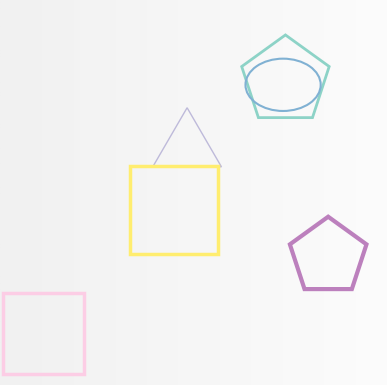[{"shape": "pentagon", "thickness": 2, "radius": 0.59, "center": [0.737, 0.791]}, {"shape": "triangle", "thickness": 1, "radius": 0.51, "center": [0.483, 0.618]}, {"shape": "oval", "thickness": 1.5, "radius": 0.49, "center": [0.731, 0.78]}, {"shape": "square", "thickness": 2.5, "radius": 0.52, "center": [0.111, 0.134]}, {"shape": "pentagon", "thickness": 3, "radius": 0.52, "center": [0.847, 0.333]}, {"shape": "square", "thickness": 2.5, "radius": 0.57, "center": [0.449, 0.454]}]